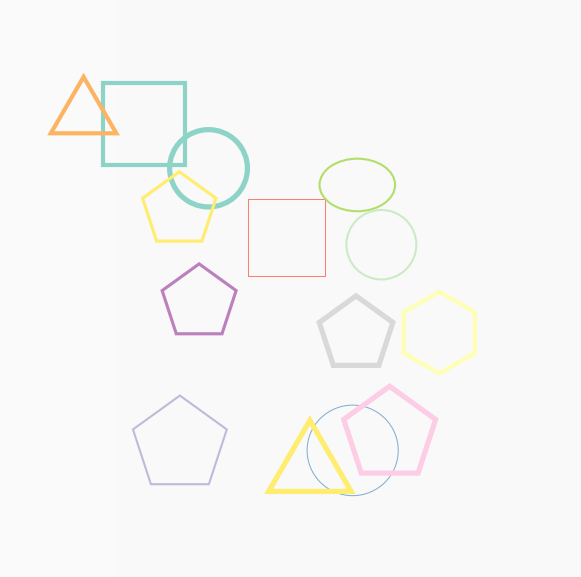[{"shape": "square", "thickness": 2, "radius": 0.35, "center": [0.248, 0.784]}, {"shape": "circle", "thickness": 2.5, "radius": 0.33, "center": [0.359, 0.708]}, {"shape": "hexagon", "thickness": 2, "radius": 0.35, "center": [0.756, 0.423]}, {"shape": "pentagon", "thickness": 1, "radius": 0.42, "center": [0.309, 0.229]}, {"shape": "square", "thickness": 0.5, "radius": 0.33, "center": [0.493, 0.588]}, {"shape": "circle", "thickness": 0.5, "radius": 0.39, "center": [0.607, 0.219]}, {"shape": "triangle", "thickness": 2, "radius": 0.33, "center": [0.144, 0.801]}, {"shape": "oval", "thickness": 1, "radius": 0.33, "center": [0.615, 0.679]}, {"shape": "pentagon", "thickness": 2.5, "radius": 0.42, "center": [0.67, 0.247]}, {"shape": "pentagon", "thickness": 2.5, "radius": 0.33, "center": [0.613, 0.42]}, {"shape": "pentagon", "thickness": 1.5, "radius": 0.33, "center": [0.343, 0.475]}, {"shape": "circle", "thickness": 1, "radius": 0.3, "center": [0.656, 0.575]}, {"shape": "pentagon", "thickness": 1.5, "radius": 0.33, "center": [0.308, 0.635]}, {"shape": "triangle", "thickness": 2.5, "radius": 0.41, "center": [0.533, 0.189]}]